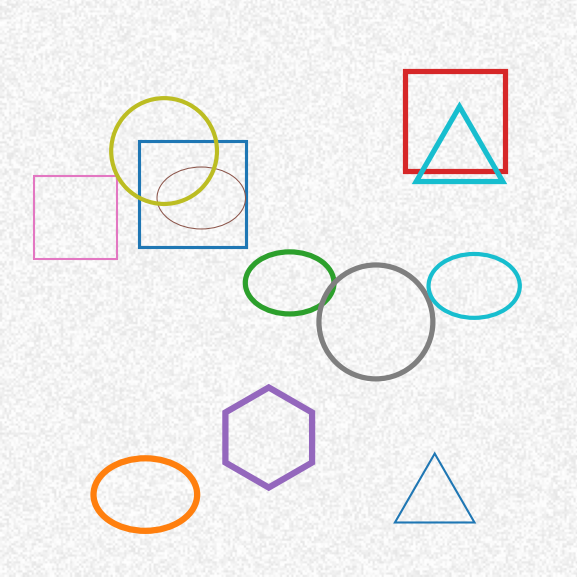[{"shape": "square", "thickness": 1.5, "radius": 0.46, "center": [0.334, 0.663]}, {"shape": "triangle", "thickness": 1, "radius": 0.4, "center": [0.753, 0.134]}, {"shape": "oval", "thickness": 3, "radius": 0.45, "center": [0.252, 0.143]}, {"shape": "oval", "thickness": 2.5, "radius": 0.38, "center": [0.502, 0.509]}, {"shape": "square", "thickness": 2.5, "radius": 0.43, "center": [0.788, 0.789]}, {"shape": "hexagon", "thickness": 3, "radius": 0.43, "center": [0.465, 0.242]}, {"shape": "oval", "thickness": 0.5, "radius": 0.38, "center": [0.349, 0.656]}, {"shape": "square", "thickness": 1, "radius": 0.36, "center": [0.131, 0.623]}, {"shape": "circle", "thickness": 2.5, "radius": 0.49, "center": [0.651, 0.442]}, {"shape": "circle", "thickness": 2, "radius": 0.46, "center": [0.284, 0.738]}, {"shape": "triangle", "thickness": 2.5, "radius": 0.43, "center": [0.796, 0.728]}, {"shape": "oval", "thickness": 2, "radius": 0.4, "center": [0.821, 0.504]}]